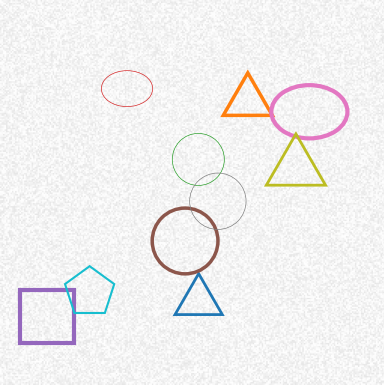[{"shape": "triangle", "thickness": 2, "radius": 0.35, "center": [0.516, 0.218]}, {"shape": "triangle", "thickness": 2.5, "radius": 0.37, "center": [0.644, 0.737]}, {"shape": "circle", "thickness": 0.5, "radius": 0.34, "center": [0.515, 0.586]}, {"shape": "oval", "thickness": 0.5, "radius": 0.33, "center": [0.33, 0.77]}, {"shape": "square", "thickness": 3, "radius": 0.35, "center": [0.123, 0.178]}, {"shape": "circle", "thickness": 2.5, "radius": 0.43, "center": [0.481, 0.374]}, {"shape": "oval", "thickness": 3, "radius": 0.49, "center": [0.804, 0.71]}, {"shape": "circle", "thickness": 0.5, "radius": 0.37, "center": [0.566, 0.477]}, {"shape": "triangle", "thickness": 2, "radius": 0.44, "center": [0.769, 0.563]}, {"shape": "pentagon", "thickness": 1.5, "radius": 0.34, "center": [0.233, 0.241]}]